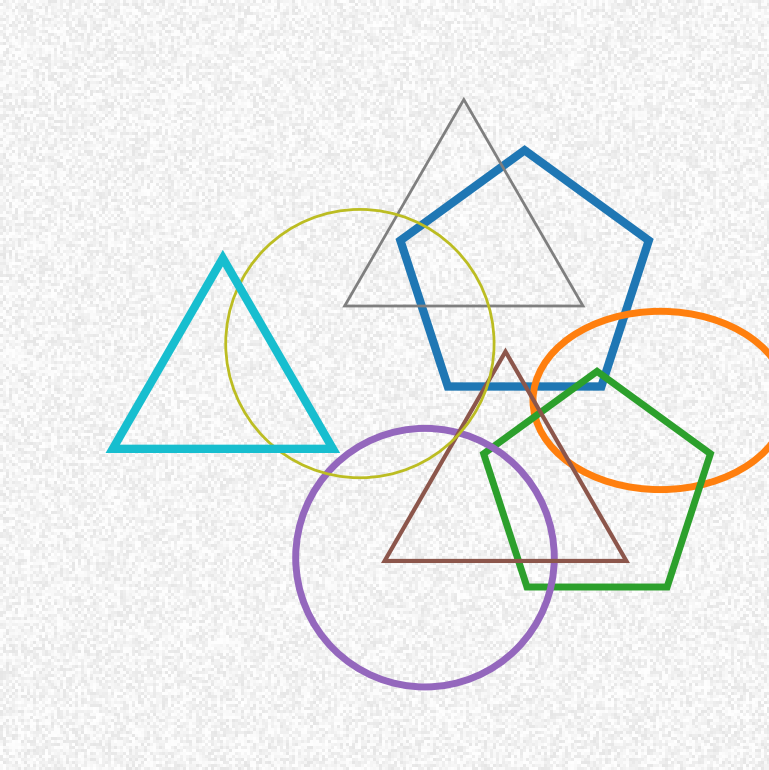[{"shape": "pentagon", "thickness": 3, "radius": 0.85, "center": [0.681, 0.635]}, {"shape": "oval", "thickness": 2.5, "radius": 0.83, "center": [0.858, 0.48]}, {"shape": "pentagon", "thickness": 2.5, "radius": 0.77, "center": [0.775, 0.363]}, {"shape": "circle", "thickness": 2.5, "radius": 0.84, "center": [0.552, 0.276]}, {"shape": "triangle", "thickness": 1.5, "radius": 0.91, "center": [0.656, 0.362]}, {"shape": "triangle", "thickness": 1, "radius": 0.89, "center": [0.602, 0.692]}, {"shape": "circle", "thickness": 1, "radius": 0.87, "center": [0.467, 0.554]}, {"shape": "triangle", "thickness": 3, "radius": 0.83, "center": [0.289, 0.5]}]